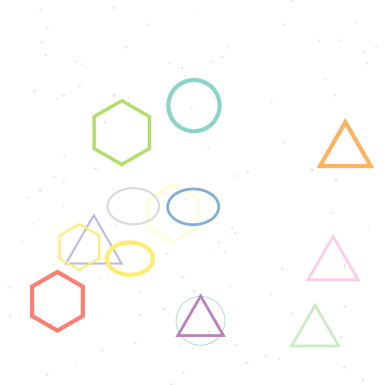[{"shape": "circle", "thickness": 3, "radius": 0.33, "center": [0.504, 0.726]}, {"shape": "circle", "thickness": 0.5, "radius": 0.32, "center": [0.521, 0.167]}, {"shape": "hexagon", "thickness": 1, "radius": 0.37, "center": [0.449, 0.446]}, {"shape": "triangle", "thickness": 1.5, "radius": 0.42, "center": [0.244, 0.357]}, {"shape": "hexagon", "thickness": 3, "radius": 0.38, "center": [0.149, 0.217]}, {"shape": "oval", "thickness": 2, "radius": 0.33, "center": [0.502, 0.463]}, {"shape": "triangle", "thickness": 3, "radius": 0.38, "center": [0.897, 0.607]}, {"shape": "hexagon", "thickness": 2.5, "radius": 0.41, "center": [0.316, 0.656]}, {"shape": "triangle", "thickness": 2, "radius": 0.38, "center": [0.865, 0.311]}, {"shape": "oval", "thickness": 1.5, "radius": 0.33, "center": [0.346, 0.464]}, {"shape": "triangle", "thickness": 2, "radius": 0.34, "center": [0.521, 0.163]}, {"shape": "triangle", "thickness": 2, "radius": 0.35, "center": [0.819, 0.137]}, {"shape": "oval", "thickness": 3, "radius": 0.3, "center": [0.337, 0.328]}, {"shape": "hexagon", "thickness": 1.5, "radius": 0.3, "center": [0.206, 0.358]}]